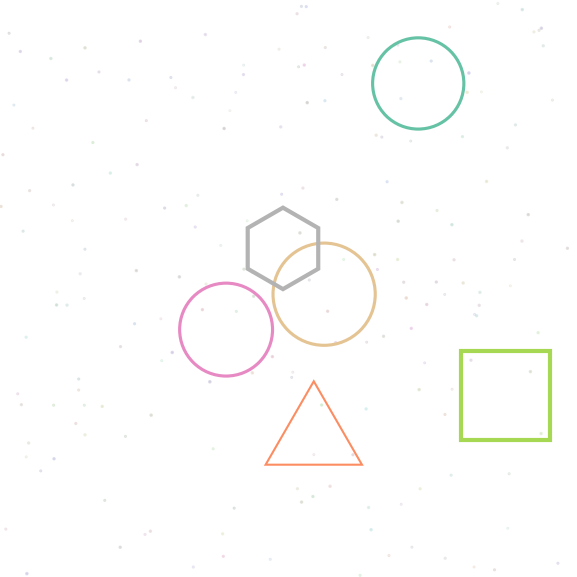[{"shape": "circle", "thickness": 1.5, "radius": 0.4, "center": [0.724, 0.855]}, {"shape": "triangle", "thickness": 1, "radius": 0.48, "center": [0.543, 0.243]}, {"shape": "circle", "thickness": 1.5, "radius": 0.4, "center": [0.392, 0.428]}, {"shape": "square", "thickness": 2, "radius": 0.39, "center": [0.875, 0.314]}, {"shape": "circle", "thickness": 1.5, "radius": 0.44, "center": [0.561, 0.49]}, {"shape": "hexagon", "thickness": 2, "radius": 0.35, "center": [0.49, 0.569]}]